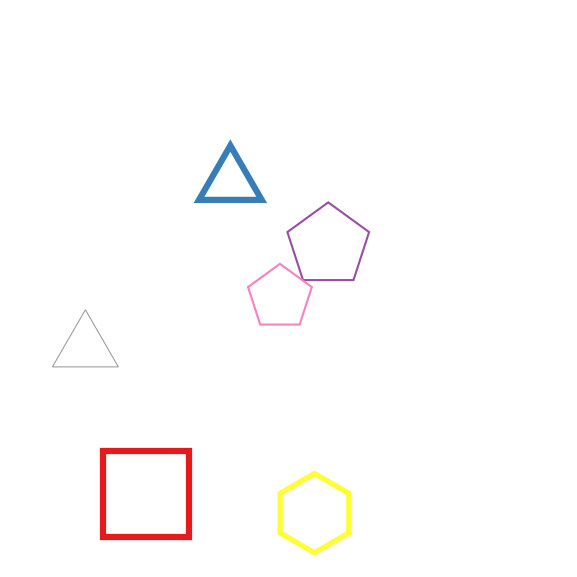[{"shape": "square", "thickness": 3, "radius": 0.37, "center": [0.253, 0.143]}, {"shape": "triangle", "thickness": 3, "radius": 0.31, "center": [0.399, 0.684]}, {"shape": "pentagon", "thickness": 1, "radius": 0.37, "center": [0.568, 0.574]}, {"shape": "hexagon", "thickness": 2.5, "radius": 0.34, "center": [0.545, 0.111]}, {"shape": "pentagon", "thickness": 1, "radius": 0.29, "center": [0.485, 0.484]}, {"shape": "triangle", "thickness": 0.5, "radius": 0.33, "center": [0.148, 0.397]}]